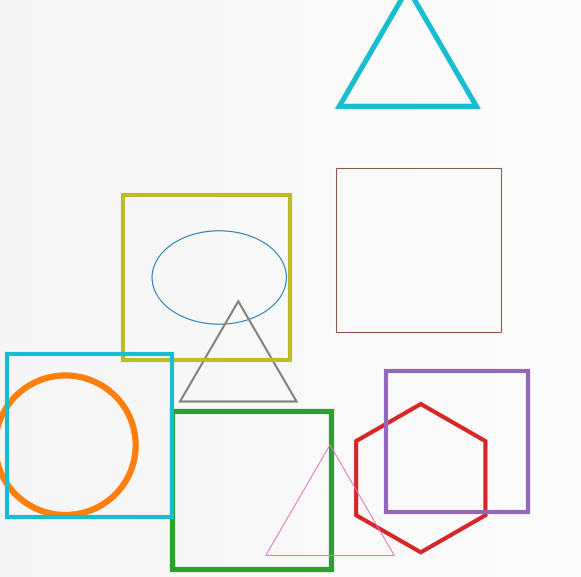[{"shape": "oval", "thickness": 0.5, "radius": 0.58, "center": [0.377, 0.519]}, {"shape": "circle", "thickness": 3, "radius": 0.6, "center": [0.113, 0.228]}, {"shape": "square", "thickness": 2.5, "radius": 0.68, "center": [0.432, 0.15]}, {"shape": "hexagon", "thickness": 2, "radius": 0.64, "center": [0.724, 0.171]}, {"shape": "square", "thickness": 2, "radius": 0.61, "center": [0.786, 0.235]}, {"shape": "square", "thickness": 0.5, "radius": 0.71, "center": [0.72, 0.566]}, {"shape": "triangle", "thickness": 0.5, "radius": 0.64, "center": [0.568, 0.101]}, {"shape": "triangle", "thickness": 1, "radius": 0.58, "center": [0.41, 0.362]}, {"shape": "square", "thickness": 2, "radius": 0.72, "center": [0.355, 0.519]}, {"shape": "square", "thickness": 2, "radius": 0.71, "center": [0.154, 0.245]}, {"shape": "triangle", "thickness": 2.5, "radius": 0.68, "center": [0.702, 0.883]}]